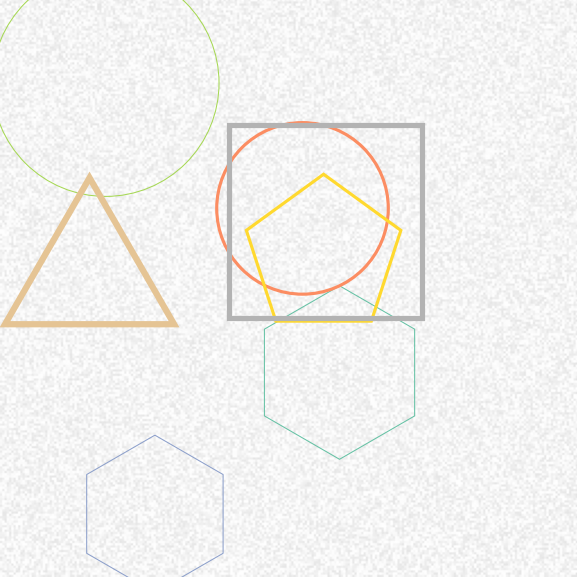[{"shape": "hexagon", "thickness": 0.5, "radius": 0.75, "center": [0.588, 0.354]}, {"shape": "circle", "thickness": 1.5, "radius": 0.74, "center": [0.524, 0.638]}, {"shape": "hexagon", "thickness": 0.5, "radius": 0.68, "center": [0.268, 0.109]}, {"shape": "circle", "thickness": 0.5, "radius": 0.98, "center": [0.183, 0.855]}, {"shape": "pentagon", "thickness": 1.5, "radius": 0.7, "center": [0.56, 0.557]}, {"shape": "triangle", "thickness": 3, "radius": 0.85, "center": [0.155, 0.522]}, {"shape": "square", "thickness": 2.5, "radius": 0.84, "center": [0.564, 0.615]}]